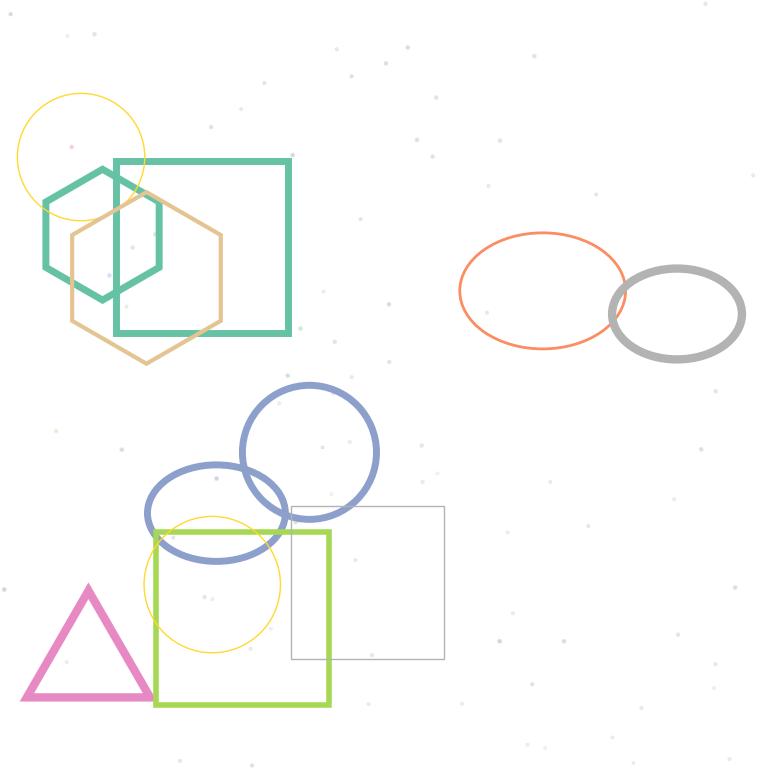[{"shape": "square", "thickness": 2.5, "radius": 0.56, "center": [0.263, 0.679]}, {"shape": "hexagon", "thickness": 2.5, "radius": 0.42, "center": [0.133, 0.695]}, {"shape": "oval", "thickness": 1, "radius": 0.54, "center": [0.705, 0.622]}, {"shape": "oval", "thickness": 2.5, "radius": 0.45, "center": [0.281, 0.334]}, {"shape": "circle", "thickness": 2.5, "radius": 0.44, "center": [0.402, 0.413]}, {"shape": "triangle", "thickness": 3, "radius": 0.46, "center": [0.115, 0.14]}, {"shape": "square", "thickness": 2, "radius": 0.56, "center": [0.315, 0.197]}, {"shape": "circle", "thickness": 0.5, "radius": 0.44, "center": [0.276, 0.241]}, {"shape": "circle", "thickness": 0.5, "radius": 0.41, "center": [0.105, 0.796]}, {"shape": "hexagon", "thickness": 1.5, "radius": 0.56, "center": [0.19, 0.639]}, {"shape": "oval", "thickness": 3, "radius": 0.42, "center": [0.879, 0.592]}, {"shape": "square", "thickness": 0.5, "radius": 0.5, "center": [0.477, 0.244]}]